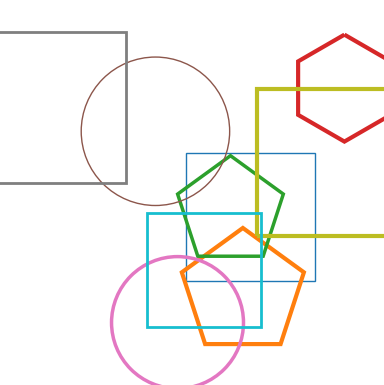[{"shape": "square", "thickness": 1, "radius": 0.83, "center": [0.651, 0.436]}, {"shape": "pentagon", "thickness": 3, "radius": 0.83, "center": [0.631, 0.241]}, {"shape": "pentagon", "thickness": 2.5, "radius": 0.72, "center": [0.599, 0.451]}, {"shape": "hexagon", "thickness": 3, "radius": 0.69, "center": [0.895, 0.771]}, {"shape": "circle", "thickness": 1, "radius": 0.96, "center": [0.404, 0.659]}, {"shape": "circle", "thickness": 2.5, "radius": 0.86, "center": [0.461, 0.162]}, {"shape": "square", "thickness": 2, "radius": 0.98, "center": [0.132, 0.721]}, {"shape": "square", "thickness": 3, "radius": 0.96, "center": [0.859, 0.578]}, {"shape": "square", "thickness": 2, "radius": 0.74, "center": [0.53, 0.299]}]